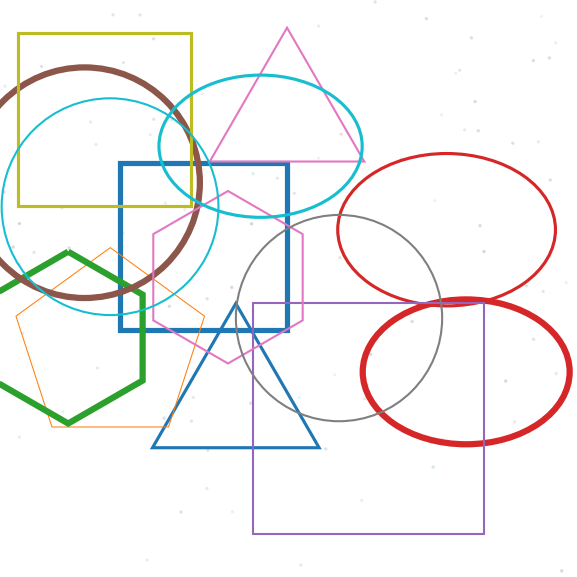[{"shape": "square", "thickness": 2.5, "radius": 0.72, "center": [0.353, 0.573]}, {"shape": "triangle", "thickness": 1.5, "radius": 0.83, "center": [0.408, 0.307]}, {"shape": "pentagon", "thickness": 0.5, "radius": 0.86, "center": [0.191, 0.399]}, {"shape": "hexagon", "thickness": 3, "radius": 0.74, "center": [0.118, 0.415]}, {"shape": "oval", "thickness": 1.5, "radius": 0.94, "center": [0.773, 0.601]}, {"shape": "oval", "thickness": 3, "radius": 0.9, "center": [0.807, 0.355]}, {"shape": "square", "thickness": 1, "radius": 1.0, "center": [0.638, 0.274]}, {"shape": "circle", "thickness": 3, "radius": 1.0, "center": [0.146, 0.683]}, {"shape": "hexagon", "thickness": 1, "radius": 0.75, "center": [0.395, 0.519]}, {"shape": "triangle", "thickness": 1, "radius": 0.77, "center": [0.497, 0.797]}, {"shape": "circle", "thickness": 1, "radius": 0.89, "center": [0.587, 0.448]}, {"shape": "square", "thickness": 1.5, "radius": 0.75, "center": [0.181, 0.792]}, {"shape": "oval", "thickness": 1.5, "radius": 0.88, "center": [0.451, 0.746]}, {"shape": "circle", "thickness": 1, "radius": 0.94, "center": [0.191, 0.641]}]